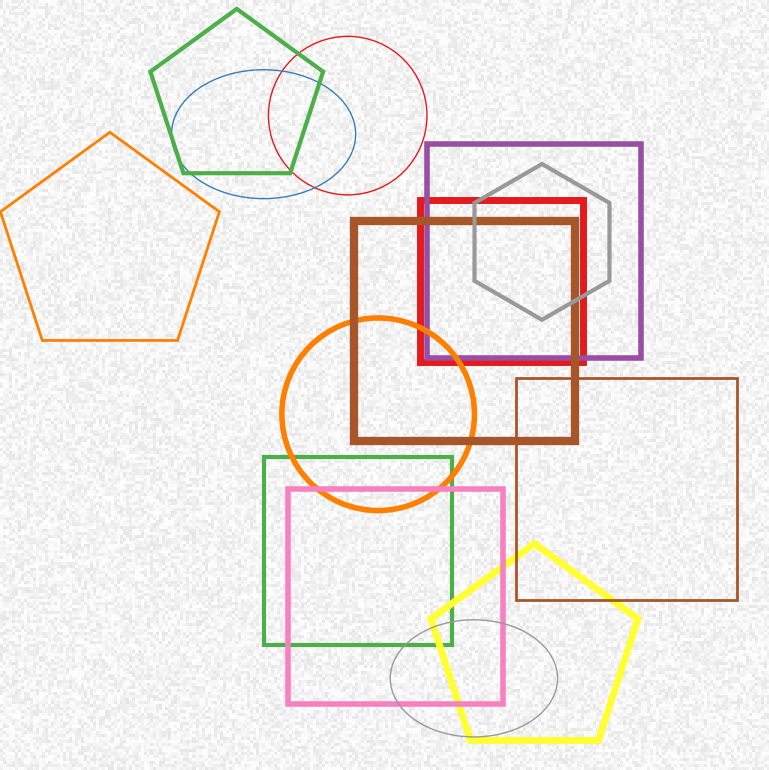[{"shape": "circle", "thickness": 0.5, "radius": 0.51, "center": [0.452, 0.85]}, {"shape": "square", "thickness": 2.5, "radius": 0.53, "center": [0.651, 0.636]}, {"shape": "oval", "thickness": 0.5, "radius": 0.6, "center": [0.342, 0.826]}, {"shape": "square", "thickness": 1.5, "radius": 0.61, "center": [0.465, 0.285]}, {"shape": "pentagon", "thickness": 1.5, "radius": 0.59, "center": [0.307, 0.87]}, {"shape": "square", "thickness": 2, "radius": 0.7, "center": [0.693, 0.674]}, {"shape": "pentagon", "thickness": 1, "radius": 0.75, "center": [0.143, 0.679]}, {"shape": "circle", "thickness": 2, "radius": 0.63, "center": [0.491, 0.462]}, {"shape": "pentagon", "thickness": 2.5, "radius": 0.71, "center": [0.694, 0.153]}, {"shape": "square", "thickness": 3, "radius": 0.72, "center": [0.603, 0.57]}, {"shape": "square", "thickness": 1, "radius": 0.72, "center": [0.814, 0.365]}, {"shape": "square", "thickness": 2, "radius": 0.7, "center": [0.513, 0.226]}, {"shape": "oval", "thickness": 0.5, "radius": 0.54, "center": [0.615, 0.119]}, {"shape": "hexagon", "thickness": 1.5, "radius": 0.51, "center": [0.704, 0.686]}]